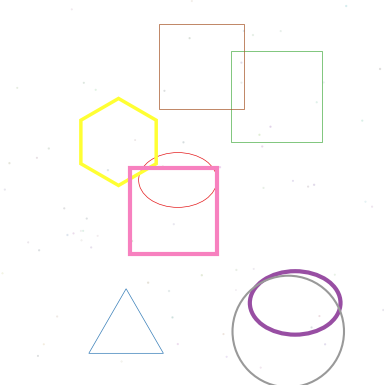[{"shape": "oval", "thickness": 0.5, "radius": 0.51, "center": [0.462, 0.533]}, {"shape": "triangle", "thickness": 0.5, "radius": 0.56, "center": [0.328, 0.138]}, {"shape": "square", "thickness": 0.5, "radius": 0.59, "center": [0.719, 0.749]}, {"shape": "oval", "thickness": 3, "radius": 0.59, "center": [0.767, 0.213]}, {"shape": "hexagon", "thickness": 2.5, "radius": 0.56, "center": [0.308, 0.631]}, {"shape": "square", "thickness": 0.5, "radius": 0.55, "center": [0.523, 0.827]}, {"shape": "square", "thickness": 3, "radius": 0.56, "center": [0.45, 0.452]}, {"shape": "circle", "thickness": 1.5, "radius": 0.72, "center": [0.749, 0.139]}]